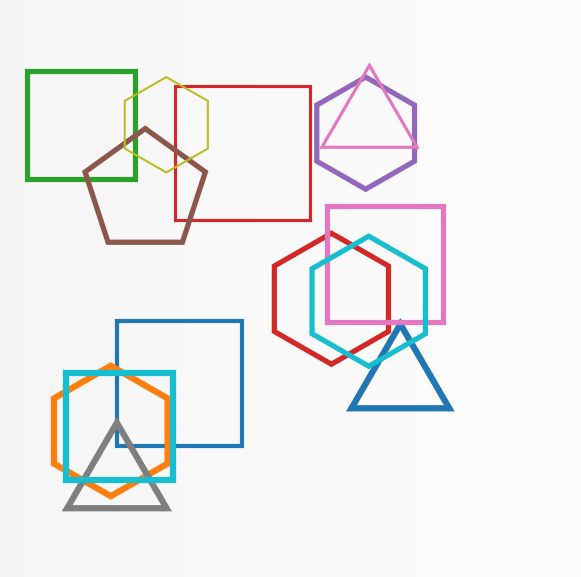[{"shape": "triangle", "thickness": 3, "radius": 0.49, "center": [0.689, 0.341]}, {"shape": "square", "thickness": 2, "radius": 0.54, "center": [0.309, 0.335]}, {"shape": "hexagon", "thickness": 3, "radius": 0.56, "center": [0.191, 0.253]}, {"shape": "square", "thickness": 2.5, "radius": 0.47, "center": [0.14, 0.783]}, {"shape": "square", "thickness": 1.5, "radius": 0.58, "center": [0.417, 0.734]}, {"shape": "hexagon", "thickness": 2.5, "radius": 0.57, "center": [0.57, 0.482]}, {"shape": "hexagon", "thickness": 2.5, "radius": 0.49, "center": [0.629, 0.769]}, {"shape": "pentagon", "thickness": 2.5, "radius": 0.54, "center": [0.25, 0.668]}, {"shape": "triangle", "thickness": 1.5, "radius": 0.47, "center": [0.636, 0.791]}, {"shape": "square", "thickness": 2.5, "radius": 0.5, "center": [0.662, 0.542]}, {"shape": "triangle", "thickness": 3, "radius": 0.49, "center": [0.201, 0.168]}, {"shape": "hexagon", "thickness": 1, "radius": 0.41, "center": [0.286, 0.783]}, {"shape": "hexagon", "thickness": 2.5, "radius": 0.56, "center": [0.634, 0.478]}, {"shape": "square", "thickness": 3, "radius": 0.46, "center": [0.206, 0.261]}]